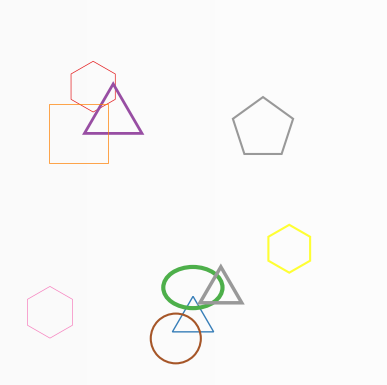[{"shape": "hexagon", "thickness": 0.5, "radius": 0.33, "center": [0.24, 0.775]}, {"shape": "triangle", "thickness": 1, "radius": 0.31, "center": [0.498, 0.169]}, {"shape": "oval", "thickness": 3, "radius": 0.38, "center": [0.498, 0.253]}, {"shape": "triangle", "thickness": 2, "radius": 0.43, "center": [0.292, 0.696]}, {"shape": "square", "thickness": 0.5, "radius": 0.38, "center": [0.202, 0.654]}, {"shape": "hexagon", "thickness": 1.5, "radius": 0.31, "center": [0.746, 0.354]}, {"shape": "circle", "thickness": 1.5, "radius": 0.32, "center": [0.454, 0.121]}, {"shape": "hexagon", "thickness": 0.5, "radius": 0.34, "center": [0.129, 0.189]}, {"shape": "pentagon", "thickness": 1.5, "radius": 0.41, "center": [0.679, 0.666]}, {"shape": "triangle", "thickness": 2.5, "radius": 0.31, "center": [0.57, 0.245]}]